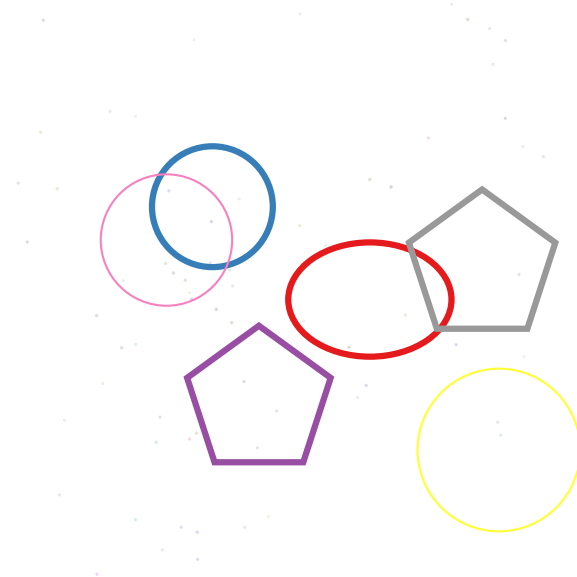[{"shape": "oval", "thickness": 3, "radius": 0.71, "center": [0.64, 0.48]}, {"shape": "circle", "thickness": 3, "radius": 0.52, "center": [0.368, 0.641]}, {"shape": "pentagon", "thickness": 3, "radius": 0.65, "center": [0.448, 0.304]}, {"shape": "circle", "thickness": 1, "radius": 0.7, "center": [0.864, 0.22]}, {"shape": "circle", "thickness": 1, "radius": 0.57, "center": [0.288, 0.583]}, {"shape": "pentagon", "thickness": 3, "radius": 0.67, "center": [0.835, 0.538]}]